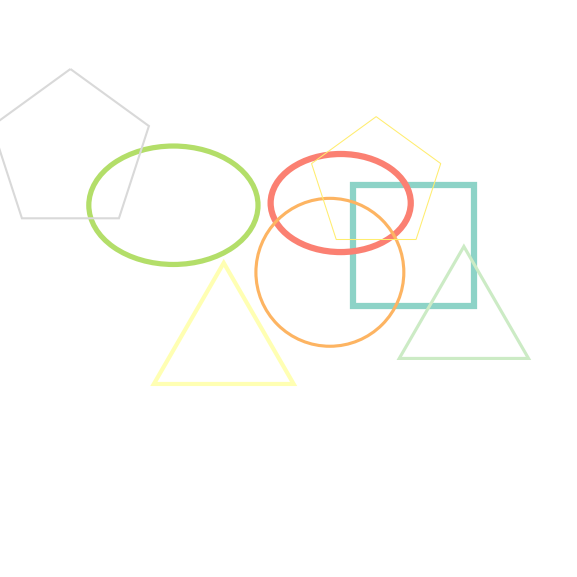[{"shape": "square", "thickness": 3, "radius": 0.52, "center": [0.715, 0.573]}, {"shape": "triangle", "thickness": 2, "radius": 0.7, "center": [0.387, 0.404]}, {"shape": "oval", "thickness": 3, "radius": 0.61, "center": [0.59, 0.648]}, {"shape": "circle", "thickness": 1.5, "radius": 0.64, "center": [0.571, 0.528]}, {"shape": "oval", "thickness": 2.5, "radius": 0.73, "center": [0.3, 0.644]}, {"shape": "pentagon", "thickness": 1, "radius": 0.71, "center": [0.122, 0.737]}, {"shape": "triangle", "thickness": 1.5, "radius": 0.65, "center": [0.803, 0.443]}, {"shape": "pentagon", "thickness": 0.5, "radius": 0.59, "center": [0.651, 0.68]}]